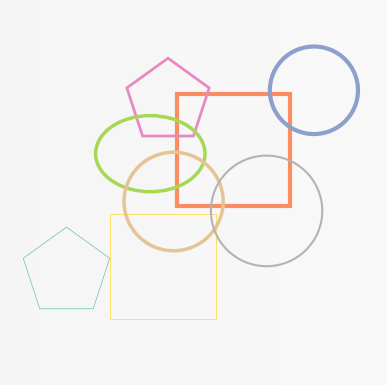[{"shape": "pentagon", "thickness": 0.5, "radius": 0.59, "center": [0.172, 0.293]}, {"shape": "square", "thickness": 3, "radius": 0.73, "center": [0.603, 0.611]}, {"shape": "circle", "thickness": 3, "radius": 0.57, "center": [0.81, 0.765]}, {"shape": "pentagon", "thickness": 2, "radius": 0.56, "center": [0.434, 0.737]}, {"shape": "oval", "thickness": 2.5, "radius": 0.71, "center": [0.388, 0.601]}, {"shape": "square", "thickness": 0.5, "radius": 0.68, "center": [0.421, 0.308]}, {"shape": "circle", "thickness": 2.5, "radius": 0.64, "center": [0.448, 0.477]}, {"shape": "circle", "thickness": 1.5, "radius": 0.72, "center": [0.688, 0.452]}]